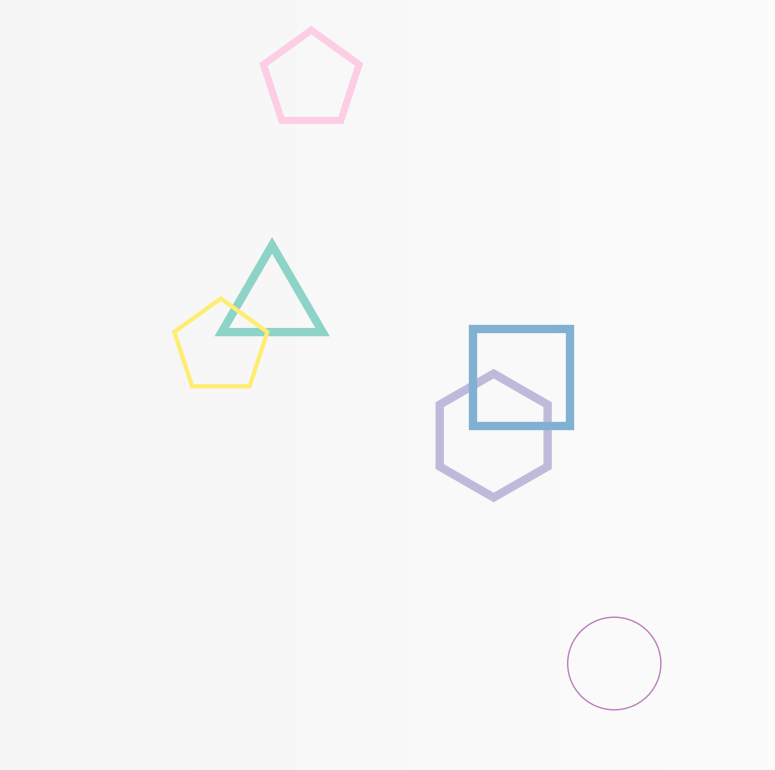[{"shape": "triangle", "thickness": 3, "radius": 0.38, "center": [0.351, 0.606]}, {"shape": "hexagon", "thickness": 3, "radius": 0.4, "center": [0.637, 0.434]}, {"shape": "square", "thickness": 3, "radius": 0.31, "center": [0.673, 0.51]}, {"shape": "pentagon", "thickness": 2.5, "radius": 0.32, "center": [0.402, 0.896]}, {"shape": "circle", "thickness": 0.5, "radius": 0.3, "center": [0.793, 0.138]}, {"shape": "pentagon", "thickness": 1.5, "radius": 0.32, "center": [0.285, 0.549]}]